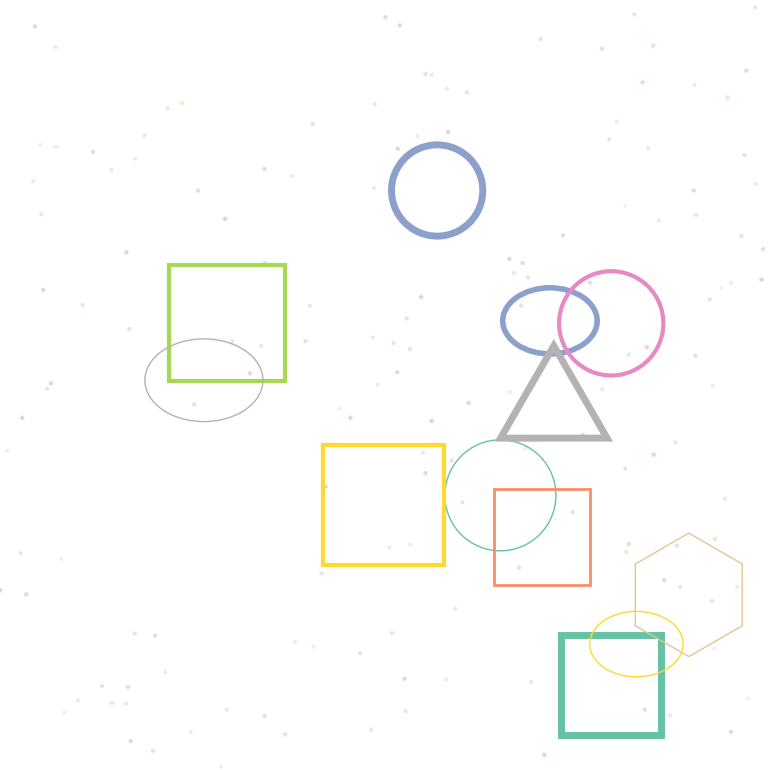[{"shape": "square", "thickness": 2.5, "radius": 0.33, "center": [0.793, 0.111]}, {"shape": "circle", "thickness": 0.5, "radius": 0.36, "center": [0.65, 0.357]}, {"shape": "square", "thickness": 1, "radius": 0.31, "center": [0.704, 0.303]}, {"shape": "circle", "thickness": 2.5, "radius": 0.3, "center": [0.568, 0.753]}, {"shape": "oval", "thickness": 2, "radius": 0.31, "center": [0.714, 0.583]}, {"shape": "circle", "thickness": 1.5, "radius": 0.34, "center": [0.794, 0.58]}, {"shape": "square", "thickness": 1.5, "radius": 0.38, "center": [0.295, 0.58]}, {"shape": "oval", "thickness": 0.5, "radius": 0.3, "center": [0.826, 0.164]}, {"shape": "square", "thickness": 1.5, "radius": 0.39, "center": [0.498, 0.344]}, {"shape": "hexagon", "thickness": 0.5, "radius": 0.4, "center": [0.894, 0.227]}, {"shape": "triangle", "thickness": 2.5, "radius": 0.4, "center": [0.719, 0.471]}, {"shape": "oval", "thickness": 0.5, "radius": 0.38, "center": [0.265, 0.506]}]